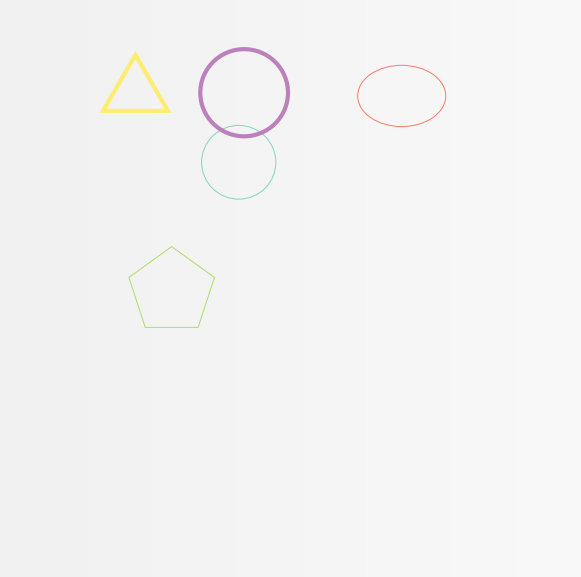[{"shape": "circle", "thickness": 0.5, "radius": 0.32, "center": [0.411, 0.718]}, {"shape": "oval", "thickness": 0.5, "radius": 0.38, "center": [0.691, 0.833]}, {"shape": "pentagon", "thickness": 0.5, "radius": 0.39, "center": [0.295, 0.495]}, {"shape": "circle", "thickness": 2, "radius": 0.38, "center": [0.42, 0.839]}, {"shape": "triangle", "thickness": 2, "radius": 0.32, "center": [0.233, 0.84]}]